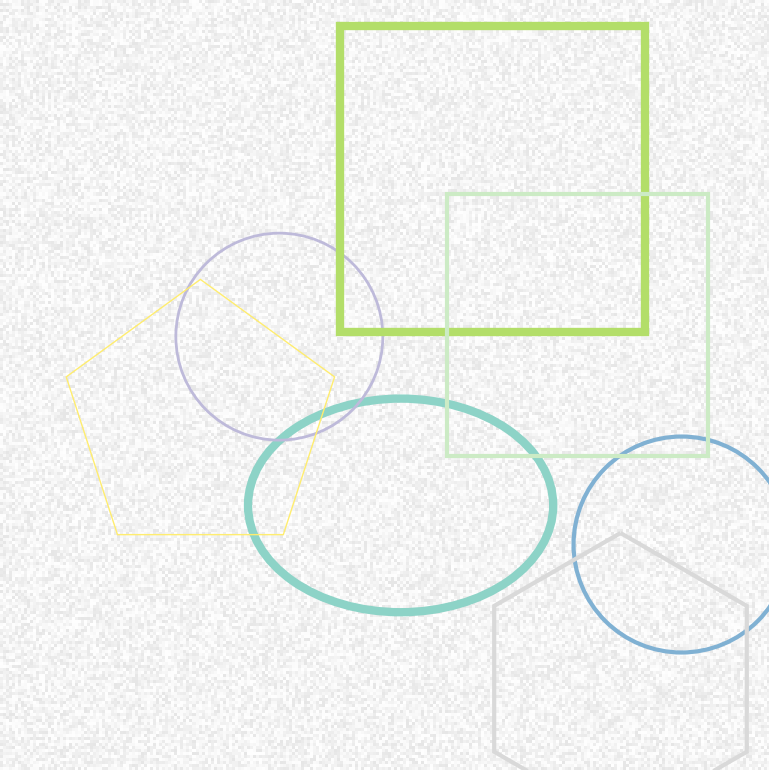[{"shape": "oval", "thickness": 3, "radius": 0.99, "center": [0.52, 0.344]}, {"shape": "circle", "thickness": 1, "radius": 0.67, "center": [0.363, 0.563]}, {"shape": "circle", "thickness": 1.5, "radius": 0.7, "center": [0.885, 0.293]}, {"shape": "square", "thickness": 3, "radius": 0.99, "center": [0.639, 0.768]}, {"shape": "hexagon", "thickness": 1.5, "radius": 0.95, "center": [0.806, 0.118]}, {"shape": "square", "thickness": 1.5, "radius": 0.85, "center": [0.75, 0.578]}, {"shape": "pentagon", "thickness": 0.5, "radius": 0.92, "center": [0.26, 0.454]}]